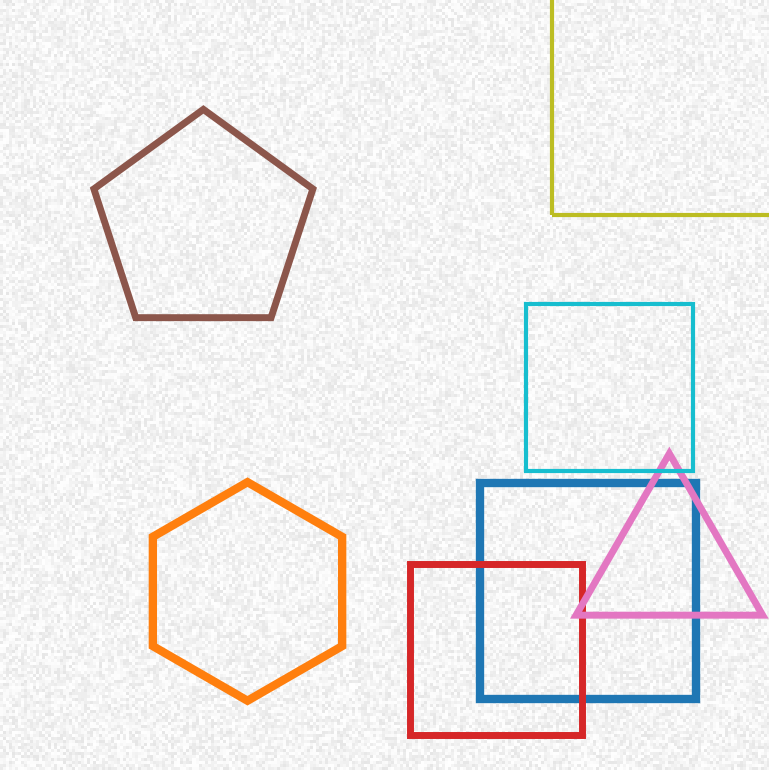[{"shape": "square", "thickness": 3, "radius": 0.7, "center": [0.764, 0.232]}, {"shape": "hexagon", "thickness": 3, "radius": 0.71, "center": [0.321, 0.232]}, {"shape": "square", "thickness": 2.5, "radius": 0.56, "center": [0.644, 0.156]}, {"shape": "pentagon", "thickness": 2.5, "radius": 0.75, "center": [0.264, 0.708]}, {"shape": "triangle", "thickness": 2.5, "radius": 0.7, "center": [0.869, 0.271]}, {"shape": "square", "thickness": 1.5, "radius": 0.75, "center": [0.867, 0.871]}, {"shape": "square", "thickness": 1.5, "radius": 0.54, "center": [0.792, 0.496]}]